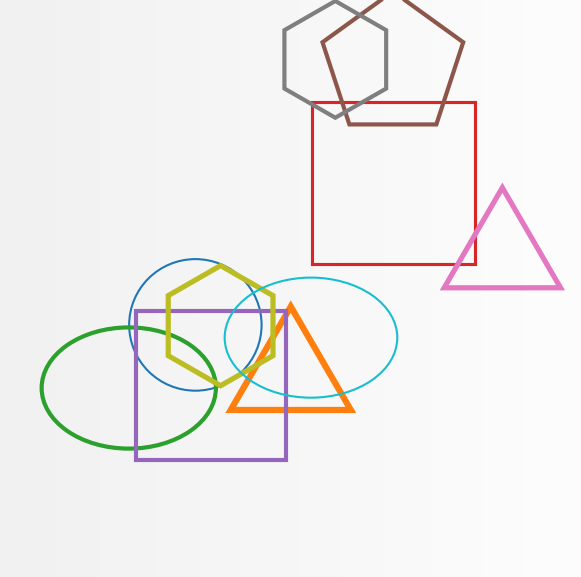[{"shape": "circle", "thickness": 1, "radius": 0.57, "center": [0.336, 0.437]}, {"shape": "triangle", "thickness": 3, "radius": 0.6, "center": [0.5, 0.349]}, {"shape": "oval", "thickness": 2, "radius": 0.75, "center": [0.222, 0.327]}, {"shape": "square", "thickness": 1.5, "radius": 0.7, "center": [0.677, 0.682]}, {"shape": "square", "thickness": 2, "radius": 0.65, "center": [0.363, 0.332]}, {"shape": "pentagon", "thickness": 2, "radius": 0.64, "center": [0.676, 0.887]}, {"shape": "triangle", "thickness": 2.5, "radius": 0.58, "center": [0.864, 0.559]}, {"shape": "hexagon", "thickness": 2, "radius": 0.51, "center": [0.577, 0.896]}, {"shape": "hexagon", "thickness": 2.5, "radius": 0.52, "center": [0.38, 0.435]}, {"shape": "oval", "thickness": 1, "radius": 0.74, "center": [0.535, 0.414]}]